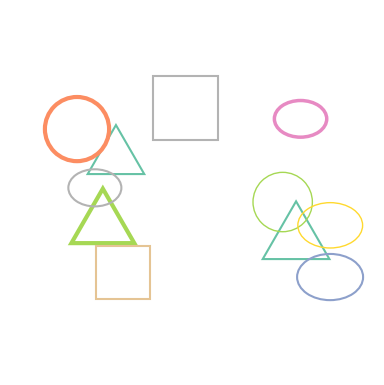[{"shape": "triangle", "thickness": 1.5, "radius": 0.5, "center": [0.769, 0.377]}, {"shape": "triangle", "thickness": 1.5, "radius": 0.42, "center": [0.301, 0.59]}, {"shape": "circle", "thickness": 3, "radius": 0.42, "center": [0.2, 0.665]}, {"shape": "oval", "thickness": 1.5, "radius": 0.43, "center": [0.857, 0.28]}, {"shape": "oval", "thickness": 2.5, "radius": 0.34, "center": [0.781, 0.691]}, {"shape": "circle", "thickness": 1, "radius": 0.39, "center": [0.734, 0.475]}, {"shape": "triangle", "thickness": 3, "radius": 0.47, "center": [0.267, 0.416]}, {"shape": "oval", "thickness": 1, "radius": 0.42, "center": [0.858, 0.415]}, {"shape": "square", "thickness": 1.5, "radius": 0.35, "center": [0.32, 0.293]}, {"shape": "oval", "thickness": 1.5, "radius": 0.34, "center": [0.246, 0.512]}, {"shape": "square", "thickness": 1.5, "radius": 0.42, "center": [0.482, 0.719]}]